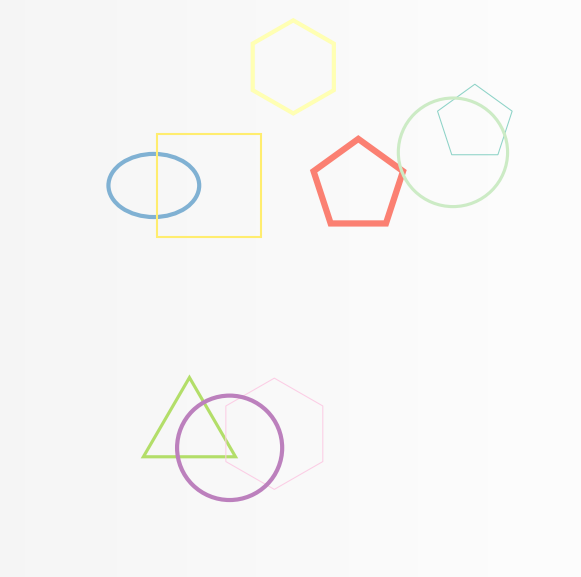[{"shape": "pentagon", "thickness": 0.5, "radius": 0.34, "center": [0.817, 0.786]}, {"shape": "hexagon", "thickness": 2, "radius": 0.4, "center": [0.505, 0.883]}, {"shape": "pentagon", "thickness": 3, "radius": 0.4, "center": [0.616, 0.678]}, {"shape": "oval", "thickness": 2, "radius": 0.39, "center": [0.265, 0.678]}, {"shape": "triangle", "thickness": 1.5, "radius": 0.46, "center": [0.326, 0.254]}, {"shape": "hexagon", "thickness": 0.5, "radius": 0.48, "center": [0.472, 0.248]}, {"shape": "circle", "thickness": 2, "radius": 0.45, "center": [0.395, 0.224]}, {"shape": "circle", "thickness": 1.5, "radius": 0.47, "center": [0.779, 0.735]}, {"shape": "square", "thickness": 1, "radius": 0.45, "center": [0.36, 0.678]}]